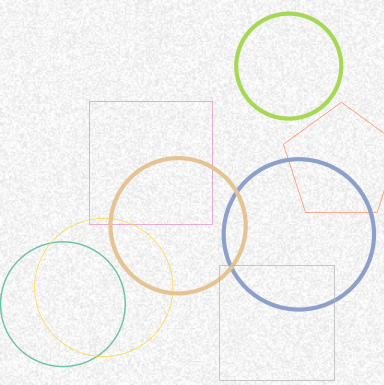[{"shape": "circle", "thickness": 1, "radius": 0.81, "center": [0.163, 0.21]}, {"shape": "pentagon", "thickness": 0.5, "radius": 0.79, "center": [0.887, 0.576]}, {"shape": "circle", "thickness": 3, "radius": 0.98, "center": [0.776, 0.391]}, {"shape": "square", "thickness": 0.5, "radius": 0.8, "center": [0.391, 0.578]}, {"shape": "circle", "thickness": 3, "radius": 0.68, "center": [0.75, 0.828]}, {"shape": "circle", "thickness": 0.5, "radius": 0.9, "center": [0.269, 0.253]}, {"shape": "circle", "thickness": 3, "radius": 0.88, "center": [0.463, 0.414]}, {"shape": "square", "thickness": 0.5, "radius": 0.75, "center": [0.719, 0.162]}]